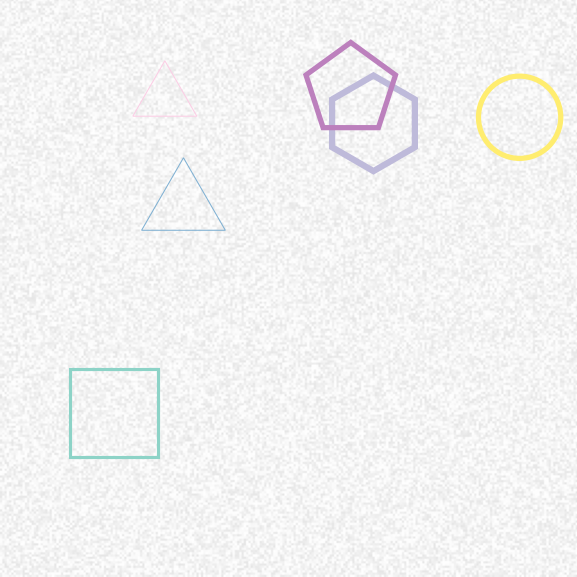[{"shape": "square", "thickness": 1.5, "radius": 0.38, "center": [0.198, 0.284]}, {"shape": "hexagon", "thickness": 3, "radius": 0.41, "center": [0.647, 0.786]}, {"shape": "triangle", "thickness": 0.5, "radius": 0.42, "center": [0.318, 0.642]}, {"shape": "triangle", "thickness": 0.5, "radius": 0.32, "center": [0.285, 0.83]}, {"shape": "pentagon", "thickness": 2.5, "radius": 0.41, "center": [0.607, 0.844]}, {"shape": "circle", "thickness": 2.5, "radius": 0.36, "center": [0.9, 0.796]}]